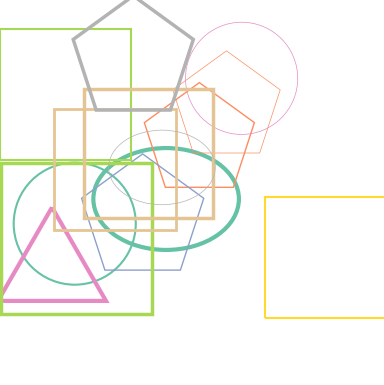[{"shape": "circle", "thickness": 1.5, "radius": 0.79, "center": [0.194, 0.419]}, {"shape": "oval", "thickness": 3, "radius": 0.95, "center": [0.432, 0.483]}, {"shape": "pentagon", "thickness": 0.5, "radius": 0.73, "center": [0.588, 0.721]}, {"shape": "pentagon", "thickness": 1, "radius": 0.75, "center": [0.518, 0.635]}, {"shape": "pentagon", "thickness": 1, "radius": 0.83, "center": [0.371, 0.433]}, {"shape": "circle", "thickness": 0.5, "radius": 0.73, "center": [0.628, 0.797]}, {"shape": "triangle", "thickness": 3, "radius": 0.81, "center": [0.135, 0.299]}, {"shape": "square", "thickness": 2.5, "radius": 0.98, "center": [0.199, 0.381]}, {"shape": "square", "thickness": 1.5, "radius": 0.85, "center": [0.17, 0.755]}, {"shape": "square", "thickness": 1.5, "radius": 0.79, "center": [0.846, 0.331]}, {"shape": "square", "thickness": 2, "radius": 0.79, "center": [0.298, 0.56]}, {"shape": "square", "thickness": 2.5, "radius": 0.84, "center": [0.385, 0.601]}, {"shape": "pentagon", "thickness": 2.5, "radius": 0.82, "center": [0.346, 0.847]}, {"shape": "oval", "thickness": 0.5, "radius": 0.69, "center": [0.421, 0.565]}]